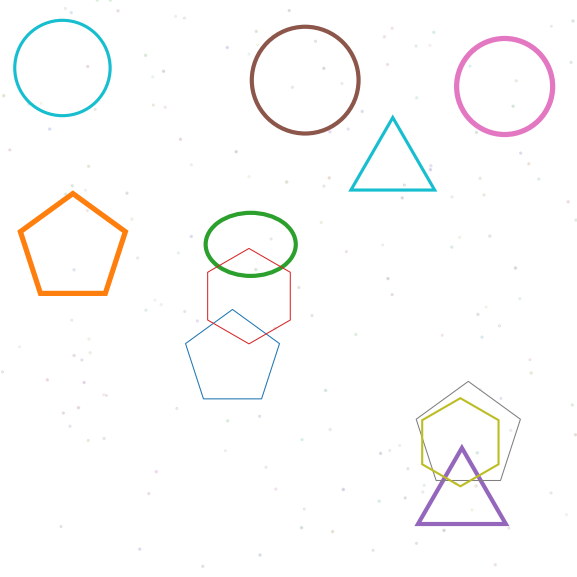[{"shape": "pentagon", "thickness": 0.5, "radius": 0.43, "center": [0.403, 0.378]}, {"shape": "pentagon", "thickness": 2.5, "radius": 0.48, "center": [0.126, 0.568]}, {"shape": "oval", "thickness": 2, "radius": 0.39, "center": [0.434, 0.576]}, {"shape": "hexagon", "thickness": 0.5, "radius": 0.41, "center": [0.431, 0.486]}, {"shape": "triangle", "thickness": 2, "radius": 0.44, "center": [0.8, 0.136]}, {"shape": "circle", "thickness": 2, "radius": 0.46, "center": [0.528, 0.86]}, {"shape": "circle", "thickness": 2.5, "radius": 0.42, "center": [0.874, 0.849]}, {"shape": "pentagon", "thickness": 0.5, "radius": 0.47, "center": [0.811, 0.244]}, {"shape": "hexagon", "thickness": 1, "radius": 0.38, "center": [0.797, 0.233]}, {"shape": "triangle", "thickness": 1.5, "radius": 0.42, "center": [0.68, 0.712]}, {"shape": "circle", "thickness": 1.5, "radius": 0.41, "center": [0.108, 0.881]}]